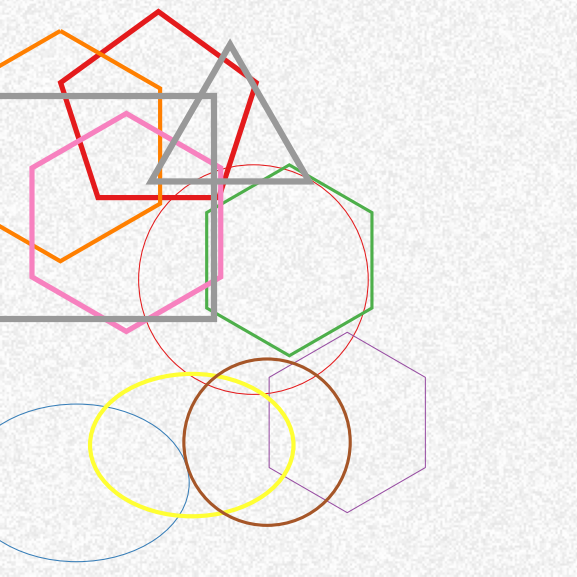[{"shape": "circle", "thickness": 0.5, "radius": 0.99, "center": [0.439, 0.515]}, {"shape": "pentagon", "thickness": 2.5, "radius": 0.89, "center": [0.274, 0.801]}, {"shape": "oval", "thickness": 0.5, "radius": 0.97, "center": [0.133, 0.163]}, {"shape": "hexagon", "thickness": 1.5, "radius": 0.83, "center": [0.501, 0.548]}, {"shape": "hexagon", "thickness": 0.5, "radius": 0.78, "center": [0.601, 0.268]}, {"shape": "hexagon", "thickness": 2, "radius": 1.0, "center": [0.105, 0.746]}, {"shape": "oval", "thickness": 2, "radius": 0.88, "center": [0.332, 0.228]}, {"shape": "circle", "thickness": 1.5, "radius": 0.72, "center": [0.462, 0.233]}, {"shape": "hexagon", "thickness": 2.5, "radius": 0.94, "center": [0.219, 0.614]}, {"shape": "triangle", "thickness": 3, "radius": 0.79, "center": [0.398, 0.764]}, {"shape": "square", "thickness": 3, "radius": 0.97, "center": [0.177, 0.64]}]